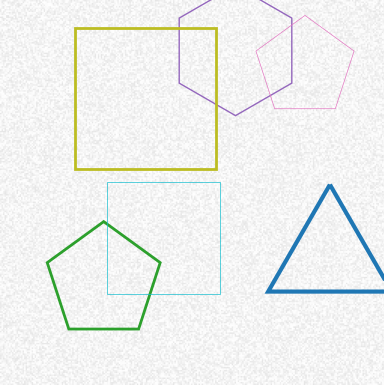[{"shape": "triangle", "thickness": 3, "radius": 0.93, "center": [0.857, 0.335]}, {"shape": "pentagon", "thickness": 2, "radius": 0.77, "center": [0.269, 0.27]}, {"shape": "hexagon", "thickness": 1, "radius": 0.84, "center": [0.612, 0.869]}, {"shape": "pentagon", "thickness": 0.5, "radius": 0.67, "center": [0.792, 0.826]}, {"shape": "square", "thickness": 2, "radius": 0.92, "center": [0.378, 0.745]}, {"shape": "square", "thickness": 0.5, "radius": 0.73, "center": [0.425, 0.381]}]